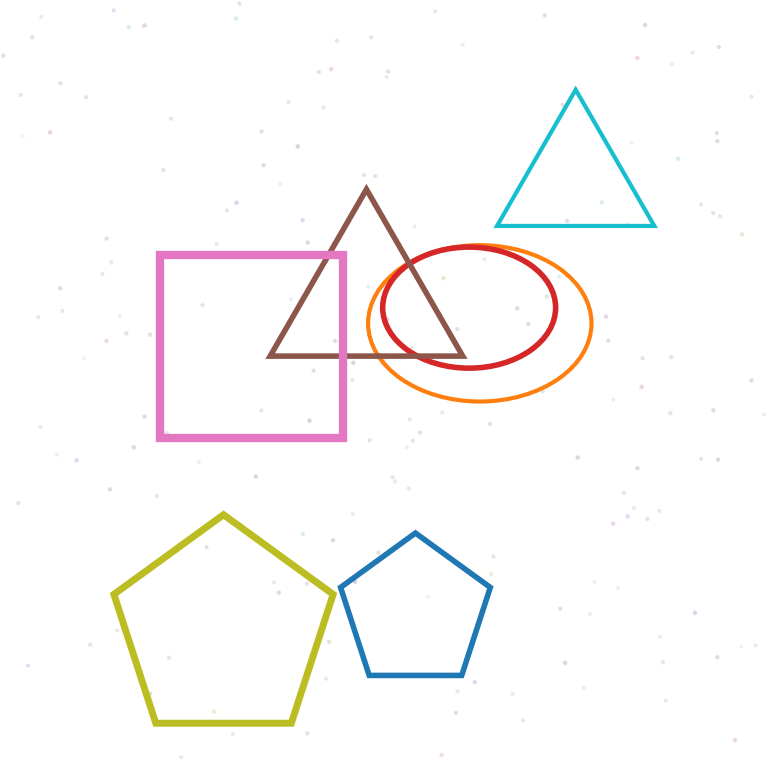[{"shape": "pentagon", "thickness": 2, "radius": 0.51, "center": [0.54, 0.206]}, {"shape": "oval", "thickness": 1.5, "radius": 0.73, "center": [0.623, 0.58]}, {"shape": "oval", "thickness": 2, "radius": 0.56, "center": [0.609, 0.6]}, {"shape": "triangle", "thickness": 2, "radius": 0.72, "center": [0.476, 0.61]}, {"shape": "square", "thickness": 3, "radius": 0.59, "center": [0.327, 0.55]}, {"shape": "pentagon", "thickness": 2.5, "radius": 0.75, "center": [0.29, 0.182]}, {"shape": "triangle", "thickness": 1.5, "radius": 0.59, "center": [0.748, 0.766]}]